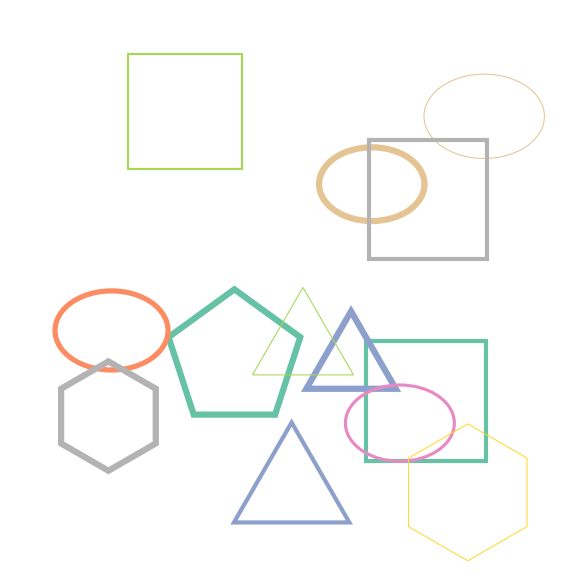[{"shape": "pentagon", "thickness": 3, "radius": 0.6, "center": [0.406, 0.378]}, {"shape": "square", "thickness": 2, "radius": 0.52, "center": [0.738, 0.305]}, {"shape": "oval", "thickness": 2.5, "radius": 0.49, "center": [0.193, 0.427]}, {"shape": "triangle", "thickness": 2, "radius": 0.58, "center": [0.505, 0.152]}, {"shape": "triangle", "thickness": 3, "radius": 0.45, "center": [0.608, 0.371]}, {"shape": "oval", "thickness": 1.5, "radius": 0.47, "center": [0.692, 0.266]}, {"shape": "square", "thickness": 1, "radius": 0.5, "center": [0.32, 0.805]}, {"shape": "triangle", "thickness": 0.5, "radius": 0.5, "center": [0.525, 0.4]}, {"shape": "hexagon", "thickness": 0.5, "radius": 0.59, "center": [0.81, 0.147]}, {"shape": "oval", "thickness": 3, "radius": 0.46, "center": [0.644, 0.68]}, {"shape": "oval", "thickness": 0.5, "radius": 0.52, "center": [0.838, 0.798]}, {"shape": "square", "thickness": 2, "radius": 0.51, "center": [0.741, 0.653]}, {"shape": "hexagon", "thickness": 3, "radius": 0.47, "center": [0.188, 0.279]}]